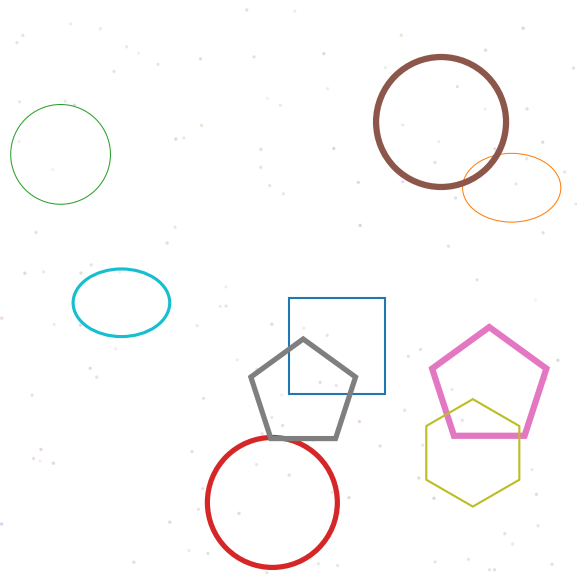[{"shape": "square", "thickness": 1, "radius": 0.42, "center": [0.584, 0.4]}, {"shape": "oval", "thickness": 0.5, "radius": 0.43, "center": [0.886, 0.674]}, {"shape": "circle", "thickness": 0.5, "radius": 0.43, "center": [0.105, 0.732]}, {"shape": "circle", "thickness": 2.5, "radius": 0.56, "center": [0.472, 0.129]}, {"shape": "circle", "thickness": 3, "radius": 0.56, "center": [0.764, 0.788]}, {"shape": "pentagon", "thickness": 3, "radius": 0.52, "center": [0.847, 0.329]}, {"shape": "pentagon", "thickness": 2.5, "radius": 0.48, "center": [0.525, 0.317]}, {"shape": "hexagon", "thickness": 1, "radius": 0.47, "center": [0.819, 0.215]}, {"shape": "oval", "thickness": 1.5, "radius": 0.42, "center": [0.21, 0.475]}]